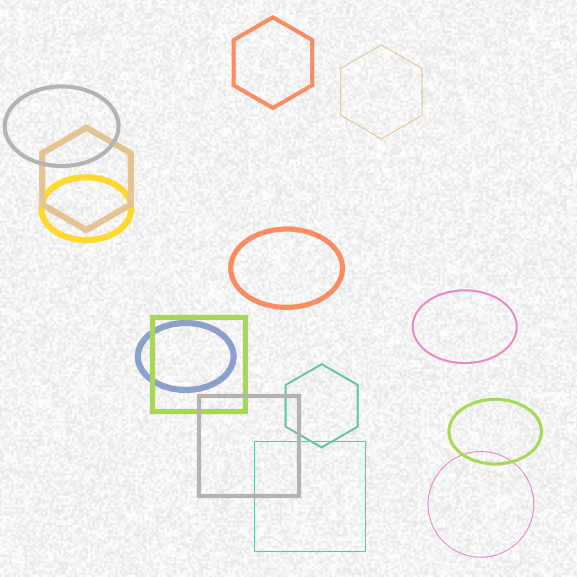[{"shape": "hexagon", "thickness": 1, "radius": 0.36, "center": [0.557, 0.296]}, {"shape": "square", "thickness": 0.5, "radius": 0.48, "center": [0.536, 0.14]}, {"shape": "oval", "thickness": 2.5, "radius": 0.48, "center": [0.496, 0.535]}, {"shape": "hexagon", "thickness": 2, "radius": 0.39, "center": [0.473, 0.891]}, {"shape": "oval", "thickness": 3, "radius": 0.41, "center": [0.322, 0.382]}, {"shape": "oval", "thickness": 1, "radius": 0.45, "center": [0.805, 0.433]}, {"shape": "circle", "thickness": 0.5, "radius": 0.46, "center": [0.833, 0.126]}, {"shape": "oval", "thickness": 1.5, "radius": 0.4, "center": [0.857, 0.252]}, {"shape": "square", "thickness": 2.5, "radius": 0.4, "center": [0.343, 0.369]}, {"shape": "oval", "thickness": 3, "radius": 0.39, "center": [0.149, 0.638]}, {"shape": "hexagon", "thickness": 3, "radius": 0.44, "center": [0.15, 0.689]}, {"shape": "hexagon", "thickness": 0.5, "radius": 0.41, "center": [0.66, 0.84]}, {"shape": "oval", "thickness": 2, "radius": 0.49, "center": [0.107, 0.781]}, {"shape": "square", "thickness": 2, "radius": 0.43, "center": [0.431, 0.227]}]